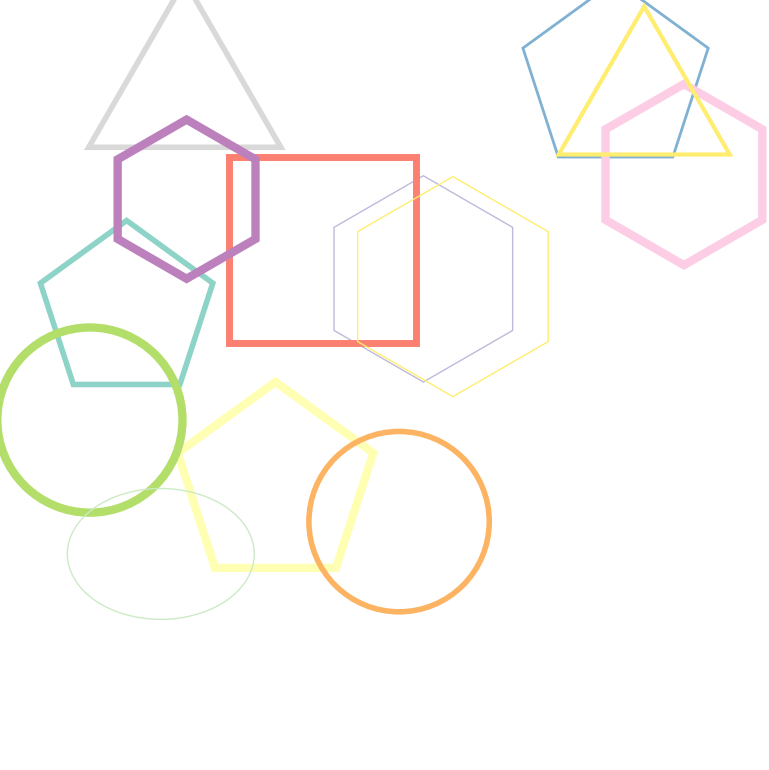[{"shape": "pentagon", "thickness": 2, "radius": 0.59, "center": [0.164, 0.596]}, {"shape": "pentagon", "thickness": 3, "radius": 0.67, "center": [0.358, 0.37]}, {"shape": "hexagon", "thickness": 0.5, "radius": 0.67, "center": [0.55, 0.638]}, {"shape": "square", "thickness": 2.5, "radius": 0.61, "center": [0.419, 0.675]}, {"shape": "pentagon", "thickness": 1, "radius": 0.63, "center": [0.799, 0.898]}, {"shape": "circle", "thickness": 2, "radius": 0.59, "center": [0.518, 0.323]}, {"shape": "circle", "thickness": 3, "radius": 0.6, "center": [0.117, 0.454]}, {"shape": "hexagon", "thickness": 3, "radius": 0.59, "center": [0.888, 0.773]}, {"shape": "triangle", "thickness": 2, "radius": 0.72, "center": [0.24, 0.881]}, {"shape": "hexagon", "thickness": 3, "radius": 0.52, "center": [0.242, 0.741]}, {"shape": "oval", "thickness": 0.5, "radius": 0.61, "center": [0.209, 0.281]}, {"shape": "hexagon", "thickness": 0.5, "radius": 0.71, "center": [0.588, 0.628]}, {"shape": "triangle", "thickness": 1.5, "radius": 0.64, "center": [0.837, 0.863]}]